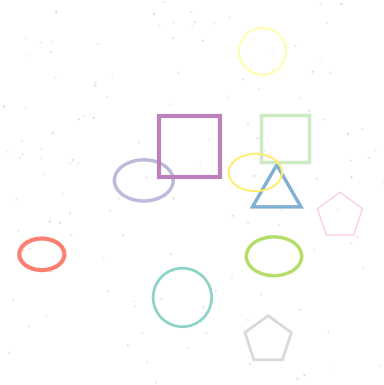[{"shape": "circle", "thickness": 2, "radius": 0.38, "center": [0.474, 0.227]}, {"shape": "circle", "thickness": 1.5, "radius": 0.3, "center": [0.682, 0.867]}, {"shape": "oval", "thickness": 2.5, "radius": 0.38, "center": [0.374, 0.531]}, {"shape": "oval", "thickness": 3, "radius": 0.29, "center": [0.109, 0.339]}, {"shape": "triangle", "thickness": 2.5, "radius": 0.36, "center": [0.719, 0.499]}, {"shape": "oval", "thickness": 2.5, "radius": 0.36, "center": [0.712, 0.334]}, {"shape": "pentagon", "thickness": 1, "radius": 0.31, "center": [0.883, 0.439]}, {"shape": "pentagon", "thickness": 2, "radius": 0.32, "center": [0.696, 0.117]}, {"shape": "square", "thickness": 3, "radius": 0.39, "center": [0.493, 0.62]}, {"shape": "square", "thickness": 2.5, "radius": 0.31, "center": [0.74, 0.64]}, {"shape": "oval", "thickness": 1.5, "radius": 0.35, "center": [0.663, 0.552]}]